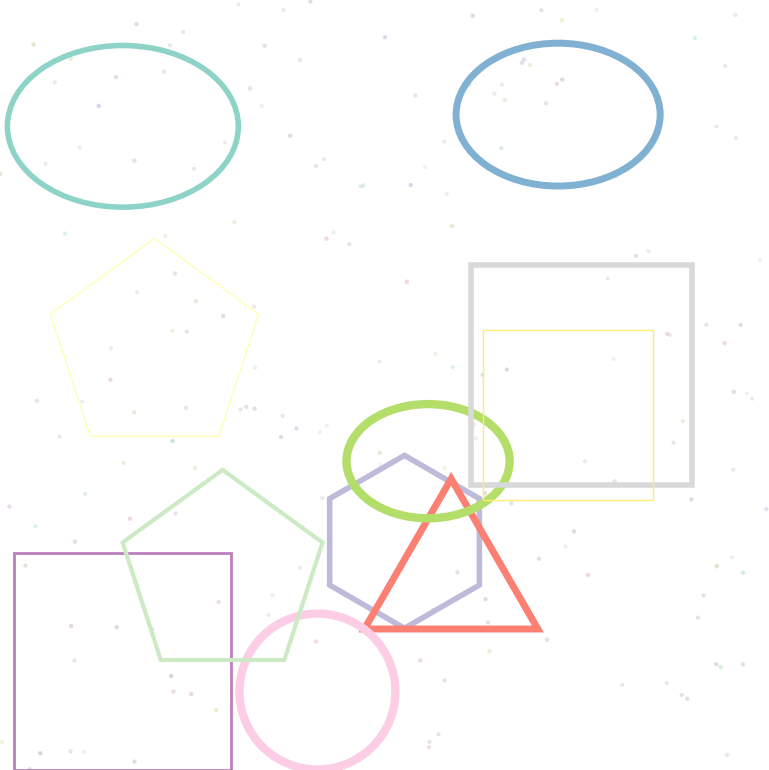[{"shape": "oval", "thickness": 2, "radius": 0.75, "center": [0.16, 0.836]}, {"shape": "pentagon", "thickness": 0.5, "radius": 0.71, "center": [0.201, 0.548]}, {"shape": "hexagon", "thickness": 2, "radius": 0.56, "center": [0.525, 0.296]}, {"shape": "triangle", "thickness": 2.5, "radius": 0.65, "center": [0.586, 0.248]}, {"shape": "oval", "thickness": 2.5, "radius": 0.66, "center": [0.725, 0.851]}, {"shape": "oval", "thickness": 3, "radius": 0.53, "center": [0.556, 0.401]}, {"shape": "circle", "thickness": 3, "radius": 0.51, "center": [0.412, 0.102]}, {"shape": "square", "thickness": 2, "radius": 0.72, "center": [0.755, 0.513]}, {"shape": "square", "thickness": 1, "radius": 0.7, "center": [0.159, 0.141]}, {"shape": "pentagon", "thickness": 1.5, "radius": 0.68, "center": [0.289, 0.253]}, {"shape": "square", "thickness": 0.5, "radius": 0.55, "center": [0.738, 0.461]}]